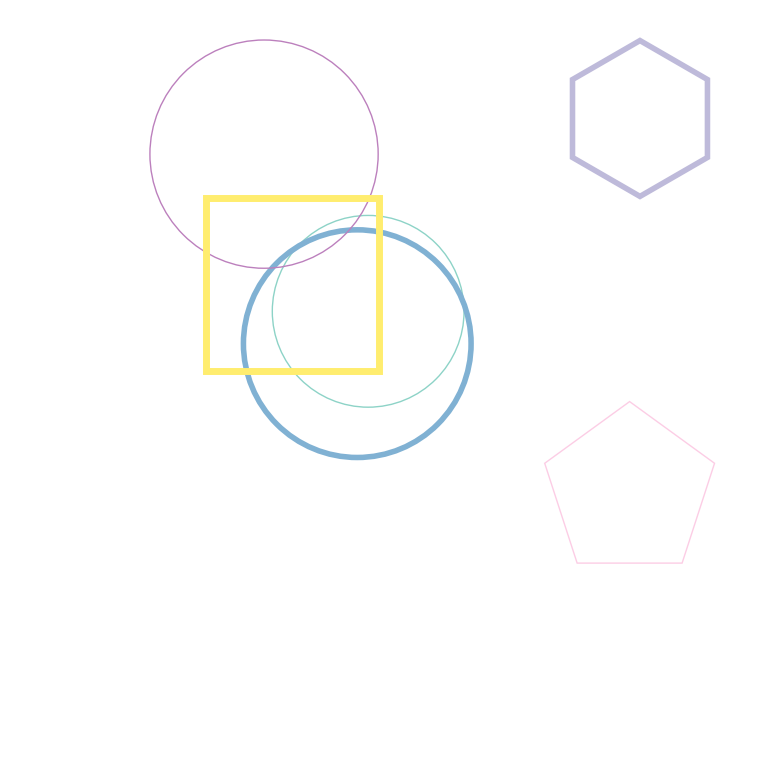[{"shape": "circle", "thickness": 0.5, "radius": 0.62, "center": [0.478, 0.596]}, {"shape": "hexagon", "thickness": 2, "radius": 0.51, "center": [0.831, 0.846]}, {"shape": "circle", "thickness": 2, "radius": 0.74, "center": [0.464, 0.554]}, {"shape": "pentagon", "thickness": 0.5, "radius": 0.58, "center": [0.818, 0.363]}, {"shape": "circle", "thickness": 0.5, "radius": 0.74, "center": [0.343, 0.8]}, {"shape": "square", "thickness": 2.5, "radius": 0.56, "center": [0.38, 0.631]}]